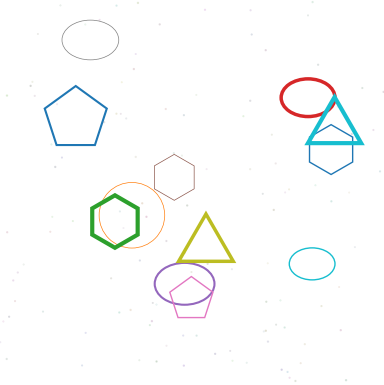[{"shape": "hexagon", "thickness": 1, "radius": 0.32, "center": [0.86, 0.612]}, {"shape": "pentagon", "thickness": 1.5, "radius": 0.42, "center": [0.197, 0.692]}, {"shape": "circle", "thickness": 0.5, "radius": 0.43, "center": [0.343, 0.441]}, {"shape": "hexagon", "thickness": 3, "radius": 0.34, "center": [0.299, 0.425]}, {"shape": "oval", "thickness": 2.5, "radius": 0.35, "center": [0.8, 0.746]}, {"shape": "oval", "thickness": 1.5, "radius": 0.39, "center": [0.479, 0.263]}, {"shape": "hexagon", "thickness": 0.5, "radius": 0.3, "center": [0.453, 0.539]}, {"shape": "pentagon", "thickness": 1, "radius": 0.29, "center": [0.497, 0.223]}, {"shape": "oval", "thickness": 0.5, "radius": 0.37, "center": [0.235, 0.896]}, {"shape": "triangle", "thickness": 2.5, "radius": 0.41, "center": [0.535, 0.362]}, {"shape": "oval", "thickness": 1, "radius": 0.3, "center": [0.811, 0.315]}, {"shape": "triangle", "thickness": 3, "radius": 0.4, "center": [0.869, 0.668]}]